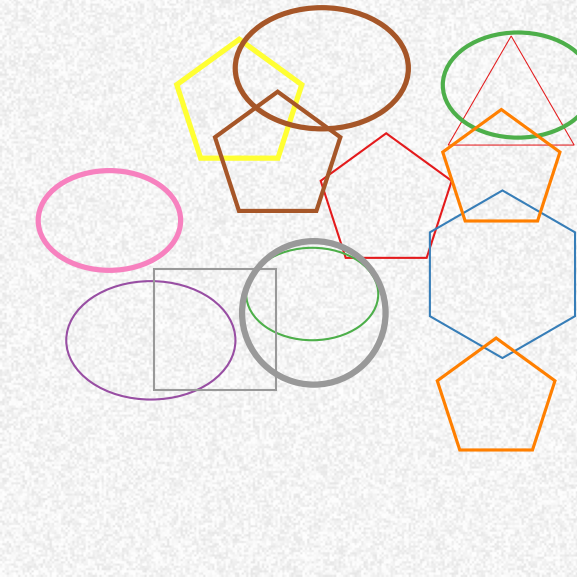[{"shape": "triangle", "thickness": 0.5, "radius": 0.63, "center": [0.885, 0.811]}, {"shape": "pentagon", "thickness": 1, "radius": 0.6, "center": [0.669, 0.649]}, {"shape": "hexagon", "thickness": 1, "radius": 0.73, "center": [0.87, 0.524]}, {"shape": "oval", "thickness": 1, "radius": 0.57, "center": [0.541, 0.49]}, {"shape": "oval", "thickness": 2, "radius": 0.65, "center": [0.897, 0.852]}, {"shape": "oval", "thickness": 1, "radius": 0.73, "center": [0.261, 0.41]}, {"shape": "pentagon", "thickness": 1.5, "radius": 0.54, "center": [0.859, 0.307]}, {"shape": "pentagon", "thickness": 1.5, "radius": 0.53, "center": [0.868, 0.703]}, {"shape": "pentagon", "thickness": 2.5, "radius": 0.57, "center": [0.414, 0.817]}, {"shape": "oval", "thickness": 2.5, "radius": 0.75, "center": [0.557, 0.881]}, {"shape": "pentagon", "thickness": 2, "radius": 0.57, "center": [0.481, 0.726]}, {"shape": "oval", "thickness": 2.5, "radius": 0.62, "center": [0.189, 0.617]}, {"shape": "circle", "thickness": 3, "radius": 0.62, "center": [0.543, 0.457]}, {"shape": "square", "thickness": 1, "radius": 0.53, "center": [0.373, 0.429]}]